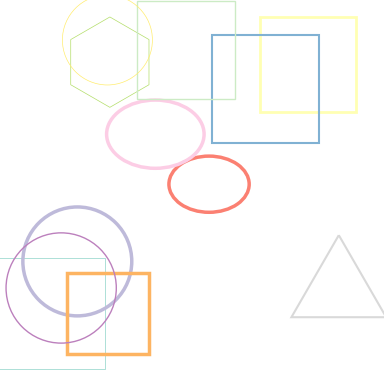[{"shape": "square", "thickness": 0.5, "radius": 0.72, "center": [0.128, 0.186]}, {"shape": "square", "thickness": 2, "radius": 0.62, "center": [0.8, 0.833]}, {"shape": "circle", "thickness": 2.5, "radius": 0.71, "center": [0.201, 0.321]}, {"shape": "oval", "thickness": 2.5, "radius": 0.52, "center": [0.543, 0.522]}, {"shape": "square", "thickness": 1.5, "radius": 0.7, "center": [0.69, 0.769]}, {"shape": "square", "thickness": 2.5, "radius": 0.53, "center": [0.281, 0.187]}, {"shape": "hexagon", "thickness": 0.5, "radius": 0.59, "center": [0.285, 0.839]}, {"shape": "oval", "thickness": 2.5, "radius": 0.63, "center": [0.403, 0.651]}, {"shape": "triangle", "thickness": 1.5, "radius": 0.71, "center": [0.88, 0.247]}, {"shape": "circle", "thickness": 1, "radius": 0.72, "center": [0.159, 0.252]}, {"shape": "square", "thickness": 1, "radius": 0.64, "center": [0.484, 0.87]}, {"shape": "circle", "thickness": 0.5, "radius": 0.58, "center": [0.279, 0.896]}]